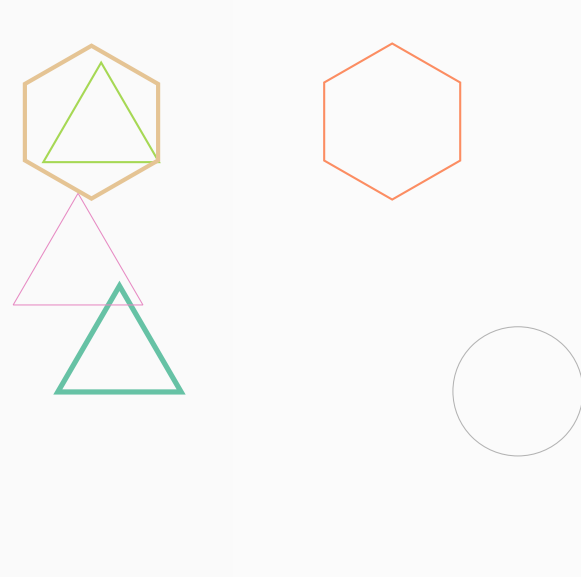[{"shape": "triangle", "thickness": 2.5, "radius": 0.61, "center": [0.206, 0.382]}, {"shape": "hexagon", "thickness": 1, "radius": 0.68, "center": [0.675, 0.789]}, {"shape": "triangle", "thickness": 0.5, "radius": 0.64, "center": [0.134, 0.536]}, {"shape": "triangle", "thickness": 1, "radius": 0.57, "center": [0.174, 0.776]}, {"shape": "hexagon", "thickness": 2, "radius": 0.66, "center": [0.157, 0.788]}, {"shape": "circle", "thickness": 0.5, "radius": 0.56, "center": [0.891, 0.321]}]